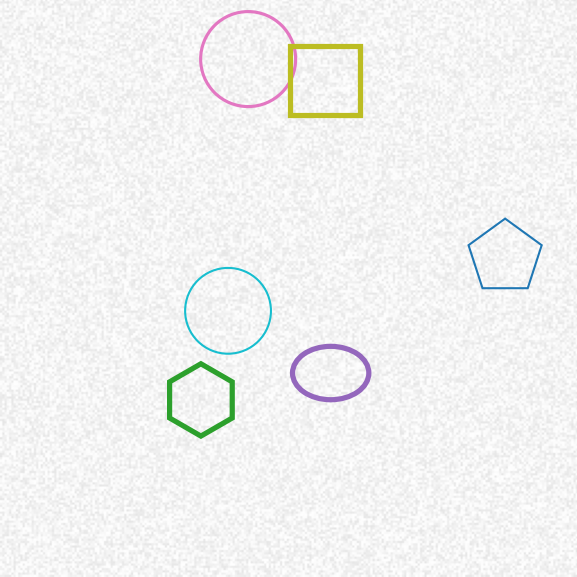[{"shape": "pentagon", "thickness": 1, "radius": 0.33, "center": [0.875, 0.554]}, {"shape": "hexagon", "thickness": 2.5, "radius": 0.31, "center": [0.348, 0.307]}, {"shape": "oval", "thickness": 2.5, "radius": 0.33, "center": [0.573, 0.353]}, {"shape": "circle", "thickness": 1.5, "radius": 0.41, "center": [0.43, 0.897]}, {"shape": "square", "thickness": 2.5, "radius": 0.3, "center": [0.563, 0.86]}, {"shape": "circle", "thickness": 1, "radius": 0.37, "center": [0.395, 0.461]}]